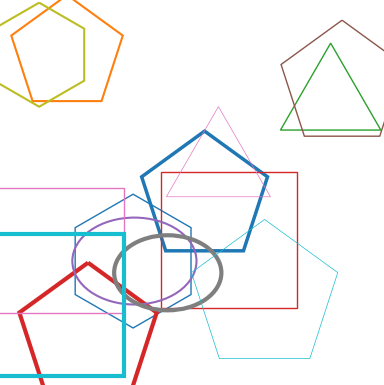[{"shape": "pentagon", "thickness": 2.5, "radius": 0.86, "center": [0.531, 0.488]}, {"shape": "hexagon", "thickness": 1, "radius": 0.87, "center": [0.346, 0.322]}, {"shape": "pentagon", "thickness": 1.5, "radius": 0.76, "center": [0.174, 0.861]}, {"shape": "triangle", "thickness": 1, "radius": 0.75, "center": [0.859, 0.737]}, {"shape": "square", "thickness": 1, "radius": 0.88, "center": [0.595, 0.377]}, {"shape": "pentagon", "thickness": 3, "radius": 0.94, "center": [0.229, 0.13]}, {"shape": "oval", "thickness": 1.5, "radius": 0.81, "center": [0.349, 0.322]}, {"shape": "pentagon", "thickness": 1, "radius": 0.83, "center": [0.888, 0.781]}, {"shape": "square", "thickness": 1, "radius": 0.82, "center": [0.16, 0.349]}, {"shape": "triangle", "thickness": 0.5, "radius": 0.78, "center": [0.567, 0.567]}, {"shape": "oval", "thickness": 3, "radius": 0.7, "center": [0.436, 0.291]}, {"shape": "hexagon", "thickness": 1.5, "radius": 0.68, "center": [0.102, 0.858]}, {"shape": "square", "thickness": 3, "radius": 0.92, "center": [0.137, 0.207]}, {"shape": "pentagon", "thickness": 0.5, "radius": 1.0, "center": [0.687, 0.23]}]